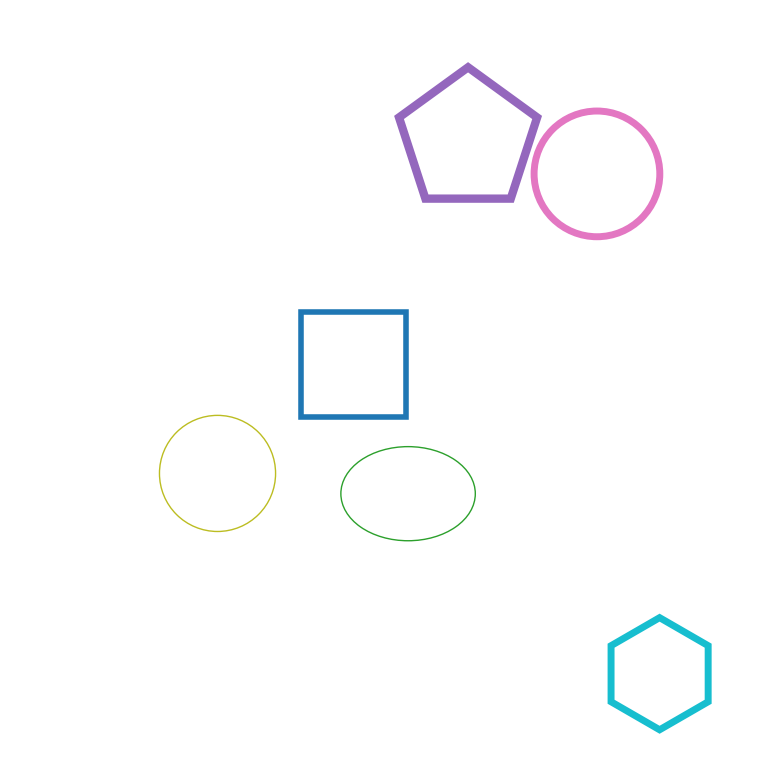[{"shape": "square", "thickness": 2, "radius": 0.34, "center": [0.459, 0.527]}, {"shape": "oval", "thickness": 0.5, "radius": 0.44, "center": [0.53, 0.359]}, {"shape": "pentagon", "thickness": 3, "radius": 0.47, "center": [0.608, 0.818]}, {"shape": "circle", "thickness": 2.5, "radius": 0.41, "center": [0.775, 0.774]}, {"shape": "circle", "thickness": 0.5, "radius": 0.38, "center": [0.282, 0.385]}, {"shape": "hexagon", "thickness": 2.5, "radius": 0.36, "center": [0.857, 0.125]}]